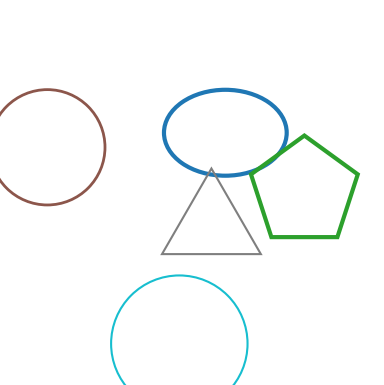[{"shape": "oval", "thickness": 3, "radius": 0.8, "center": [0.585, 0.655]}, {"shape": "pentagon", "thickness": 3, "radius": 0.73, "center": [0.791, 0.502]}, {"shape": "circle", "thickness": 2, "radius": 0.75, "center": [0.123, 0.617]}, {"shape": "triangle", "thickness": 1.5, "radius": 0.74, "center": [0.549, 0.414]}, {"shape": "circle", "thickness": 1.5, "radius": 0.89, "center": [0.466, 0.107]}]